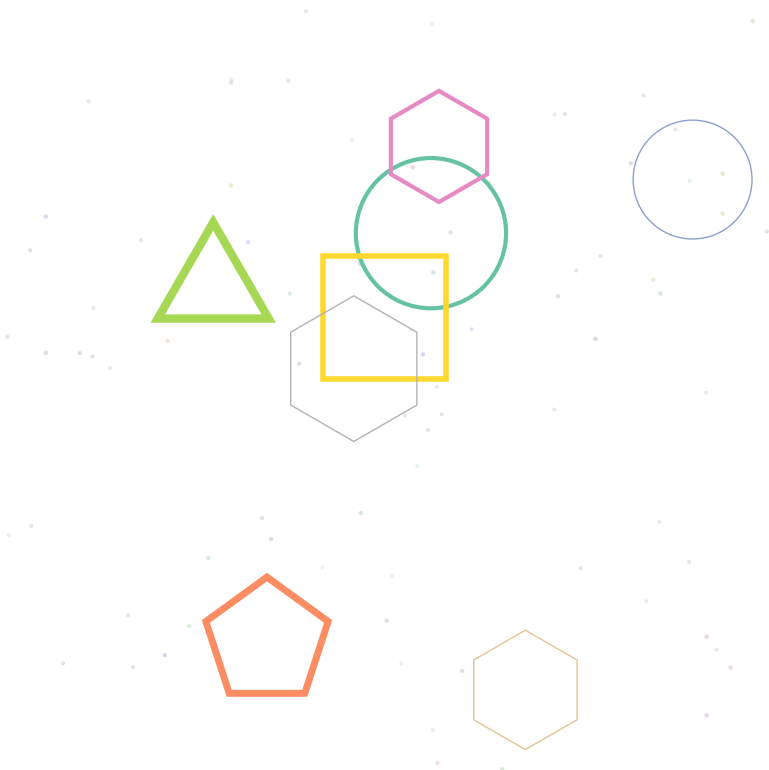[{"shape": "circle", "thickness": 1.5, "radius": 0.49, "center": [0.56, 0.697]}, {"shape": "pentagon", "thickness": 2.5, "radius": 0.42, "center": [0.347, 0.167]}, {"shape": "circle", "thickness": 0.5, "radius": 0.39, "center": [0.899, 0.767]}, {"shape": "hexagon", "thickness": 1.5, "radius": 0.36, "center": [0.57, 0.81]}, {"shape": "triangle", "thickness": 3, "radius": 0.42, "center": [0.277, 0.628]}, {"shape": "square", "thickness": 2, "radius": 0.4, "center": [0.5, 0.588]}, {"shape": "hexagon", "thickness": 0.5, "radius": 0.39, "center": [0.682, 0.104]}, {"shape": "hexagon", "thickness": 0.5, "radius": 0.47, "center": [0.459, 0.521]}]